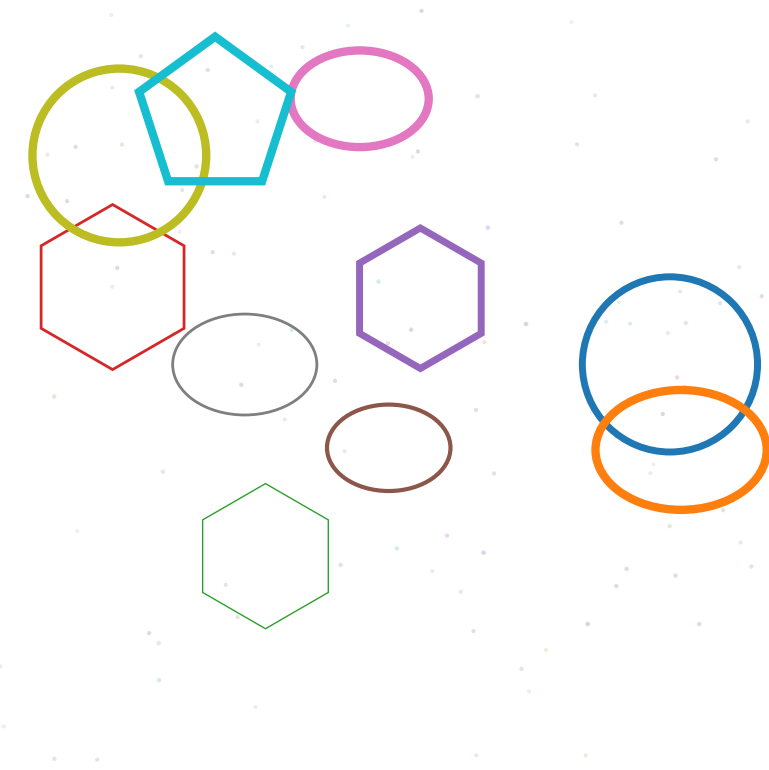[{"shape": "circle", "thickness": 2.5, "radius": 0.57, "center": [0.87, 0.527]}, {"shape": "oval", "thickness": 3, "radius": 0.56, "center": [0.885, 0.416]}, {"shape": "hexagon", "thickness": 0.5, "radius": 0.47, "center": [0.345, 0.278]}, {"shape": "hexagon", "thickness": 1, "radius": 0.54, "center": [0.146, 0.627]}, {"shape": "hexagon", "thickness": 2.5, "radius": 0.46, "center": [0.546, 0.613]}, {"shape": "oval", "thickness": 1.5, "radius": 0.4, "center": [0.505, 0.418]}, {"shape": "oval", "thickness": 3, "radius": 0.45, "center": [0.467, 0.872]}, {"shape": "oval", "thickness": 1, "radius": 0.47, "center": [0.318, 0.527]}, {"shape": "circle", "thickness": 3, "radius": 0.56, "center": [0.155, 0.798]}, {"shape": "pentagon", "thickness": 3, "radius": 0.52, "center": [0.279, 0.849]}]